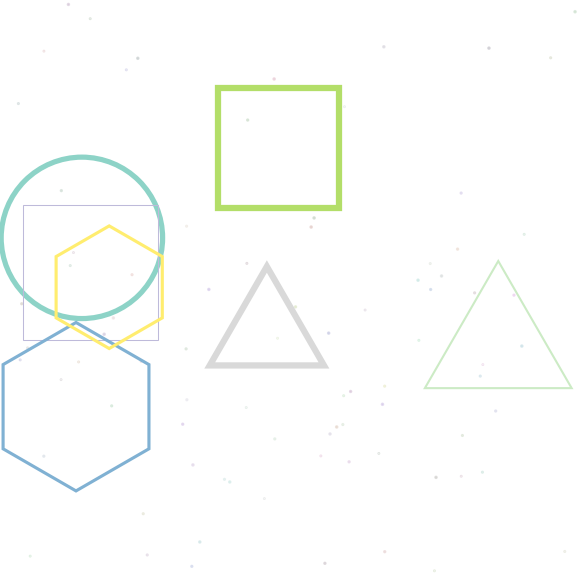[{"shape": "circle", "thickness": 2.5, "radius": 0.7, "center": [0.142, 0.587]}, {"shape": "square", "thickness": 0.5, "radius": 0.59, "center": [0.156, 0.527]}, {"shape": "hexagon", "thickness": 1.5, "radius": 0.73, "center": [0.132, 0.295]}, {"shape": "square", "thickness": 3, "radius": 0.52, "center": [0.482, 0.743]}, {"shape": "triangle", "thickness": 3, "radius": 0.57, "center": [0.462, 0.423]}, {"shape": "triangle", "thickness": 1, "radius": 0.73, "center": [0.863, 0.4]}, {"shape": "hexagon", "thickness": 1.5, "radius": 0.53, "center": [0.189, 0.502]}]